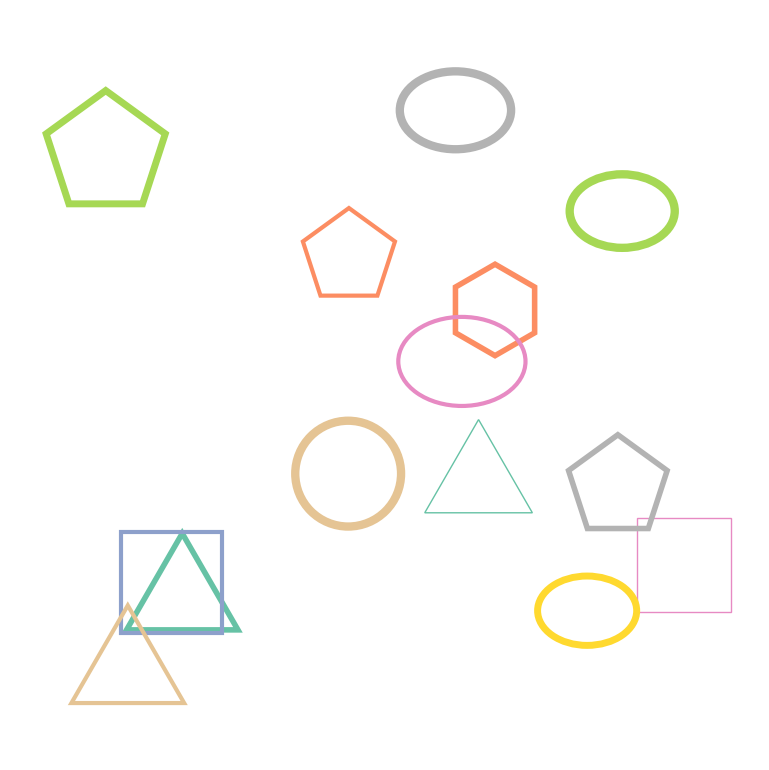[{"shape": "triangle", "thickness": 0.5, "radius": 0.4, "center": [0.622, 0.374]}, {"shape": "triangle", "thickness": 2, "radius": 0.42, "center": [0.237, 0.224]}, {"shape": "hexagon", "thickness": 2, "radius": 0.3, "center": [0.643, 0.597]}, {"shape": "pentagon", "thickness": 1.5, "radius": 0.31, "center": [0.453, 0.667]}, {"shape": "square", "thickness": 1.5, "radius": 0.33, "center": [0.222, 0.243]}, {"shape": "square", "thickness": 0.5, "radius": 0.31, "center": [0.889, 0.266]}, {"shape": "oval", "thickness": 1.5, "radius": 0.41, "center": [0.6, 0.531]}, {"shape": "oval", "thickness": 3, "radius": 0.34, "center": [0.808, 0.726]}, {"shape": "pentagon", "thickness": 2.5, "radius": 0.41, "center": [0.137, 0.801]}, {"shape": "oval", "thickness": 2.5, "radius": 0.32, "center": [0.763, 0.207]}, {"shape": "triangle", "thickness": 1.5, "radius": 0.42, "center": [0.166, 0.129]}, {"shape": "circle", "thickness": 3, "radius": 0.34, "center": [0.452, 0.385]}, {"shape": "pentagon", "thickness": 2, "radius": 0.34, "center": [0.802, 0.368]}, {"shape": "oval", "thickness": 3, "radius": 0.36, "center": [0.592, 0.857]}]